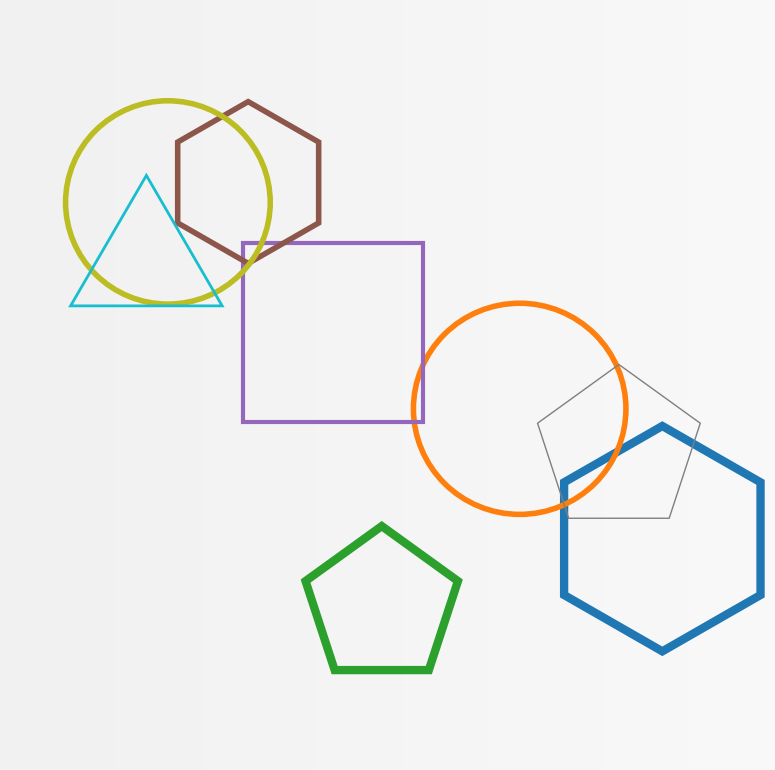[{"shape": "hexagon", "thickness": 3, "radius": 0.73, "center": [0.855, 0.3]}, {"shape": "circle", "thickness": 2, "radius": 0.69, "center": [0.671, 0.469]}, {"shape": "pentagon", "thickness": 3, "radius": 0.52, "center": [0.493, 0.213]}, {"shape": "square", "thickness": 1.5, "radius": 0.58, "center": [0.429, 0.569]}, {"shape": "hexagon", "thickness": 2, "radius": 0.53, "center": [0.32, 0.763]}, {"shape": "pentagon", "thickness": 0.5, "radius": 0.55, "center": [0.799, 0.416]}, {"shape": "circle", "thickness": 2, "radius": 0.66, "center": [0.217, 0.737]}, {"shape": "triangle", "thickness": 1, "radius": 0.56, "center": [0.189, 0.659]}]